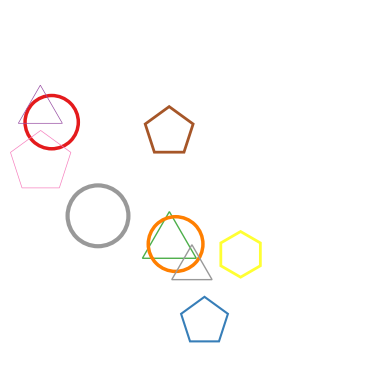[{"shape": "circle", "thickness": 2.5, "radius": 0.35, "center": [0.134, 0.683]}, {"shape": "pentagon", "thickness": 1.5, "radius": 0.32, "center": [0.531, 0.165]}, {"shape": "triangle", "thickness": 1, "radius": 0.4, "center": [0.44, 0.37]}, {"shape": "triangle", "thickness": 0.5, "radius": 0.33, "center": [0.105, 0.713]}, {"shape": "circle", "thickness": 2.5, "radius": 0.36, "center": [0.456, 0.366]}, {"shape": "hexagon", "thickness": 2, "radius": 0.3, "center": [0.625, 0.339]}, {"shape": "pentagon", "thickness": 2, "radius": 0.33, "center": [0.439, 0.658]}, {"shape": "pentagon", "thickness": 0.5, "radius": 0.41, "center": [0.106, 0.579]}, {"shape": "triangle", "thickness": 1, "radius": 0.3, "center": [0.498, 0.304]}, {"shape": "circle", "thickness": 3, "radius": 0.4, "center": [0.255, 0.439]}]